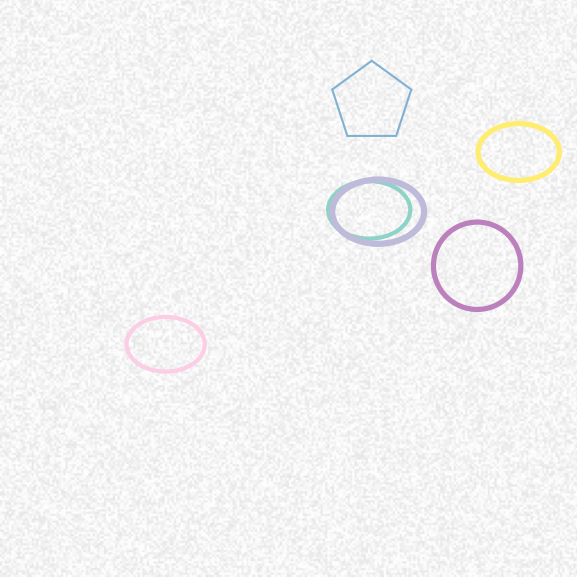[{"shape": "oval", "thickness": 2, "radius": 0.36, "center": [0.639, 0.636]}, {"shape": "oval", "thickness": 3, "radius": 0.4, "center": [0.655, 0.633]}, {"shape": "pentagon", "thickness": 1, "radius": 0.36, "center": [0.644, 0.822]}, {"shape": "oval", "thickness": 2, "radius": 0.34, "center": [0.287, 0.403]}, {"shape": "circle", "thickness": 2.5, "radius": 0.38, "center": [0.826, 0.539]}, {"shape": "oval", "thickness": 2.5, "radius": 0.35, "center": [0.898, 0.736]}]